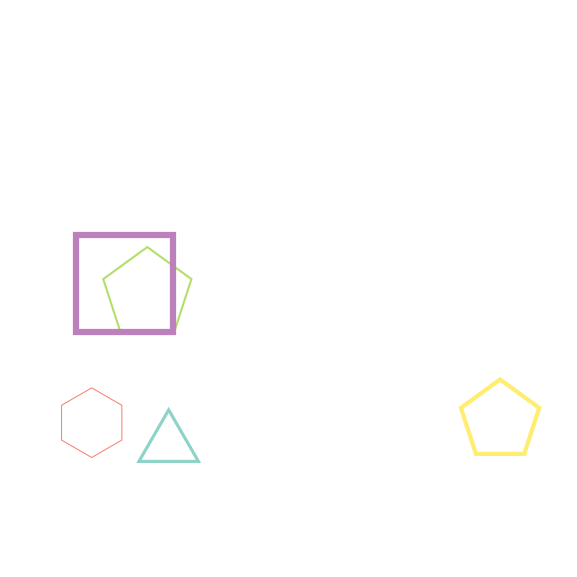[{"shape": "triangle", "thickness": 1.5, "radius": 0.3, "center": [0.292, 0.23]}, {"shape": "hexagon", "thickness": 0.5, "radius": 0.3, "center": [0.159, 0.267]}, {"shape": "pentagon", "thickness": 1, "radius": 0.4, "center": [0.255, 0.491]}, {"shape": "square", "thickness": 3, "radius": 0.42, "center": [0.216, 0.509]}, {"shape": "pentagon", "thickness": 2, "radius": 0.36, "center": [0.866, 0.271]}]